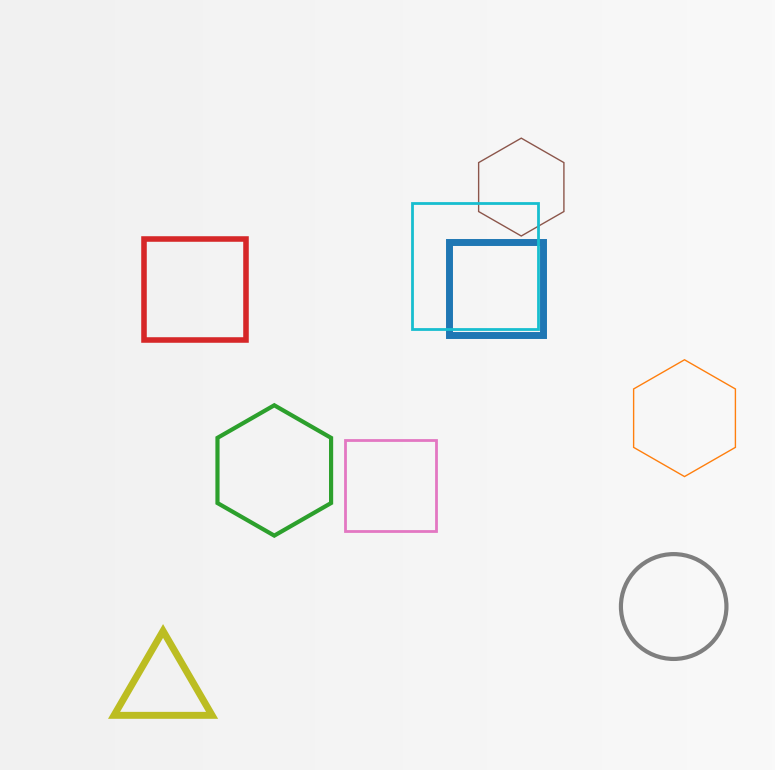[{"shape": "square", "thickness": 2.5, "radius": 0.3, "center": [0.64, 0.625]}, {"shape": "hexagon", "thickness": 0.5, "radius": 0.38, "center": [0.883, 0.457]}, {"shape": "hexagon", "thickness": 1.5, "radius": 0.42, "center": [0.354, 0.389]}, {"shape": "square", "thickness": 2, "radius": 0.33, "center": [0.252, 0.624]}, {"shape": "hexagon", "thickness": 0.5, "radius": 0.32, "center": [0.673, 0.757]}, {"shape": "square", "thickness": 1, "radius": 0.3, "center": [0.504, 0.369]}, {"shape": "circle", "thickness": 1.5, "radius": 0.34, "center": [0.869, 0.212]}, {"shape": "triangle", "thickness": 2.5, "radius": 0.37, "center": [0.21, 0.108]}, {"shape": "square", "thickness": 1, "radius": 0.41, "center": [0.613, 0.654]}]